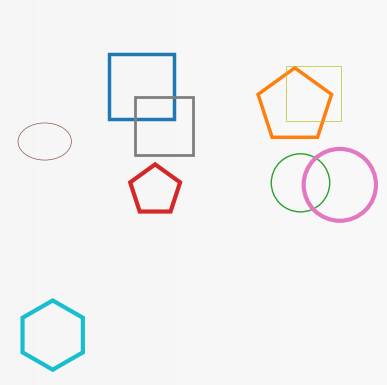[{"shape": "square", "thickness": 2.5, "radius": 0.42, "center": [0.364, 0.776]}, {"shape": "pentagon", "thickness": 2.5, "radius": 0.5, "center": [0.761, 0.724]}, {"shape": "circle", "thickness": 1, "radius": 0.38, "center": [0.775, 0.525]}, {"shape": "pentagon", "thickness": 3, "radius": 0.34, "center": [0.4, 0.505]}, {"shape": "oval", "thickness": 0.5, "radius": 0.34, "center": [0.115, 0.632]}, {"shape": "circle", "thickness": 3, "radius": 0.47, "center": [0.877, 0.52]}, {"shape": "square", "thickness": 2, "radius": 0.37, "center": [0.422, 0.672]}, {"shape": "square", "thickness": 0.5, "radius": 0.36, "center": [0.809, 0.756]}, {"shape": "hexagon", "thickness": 3, "radius": 0.45, "center": [0.136, 0.13]}]